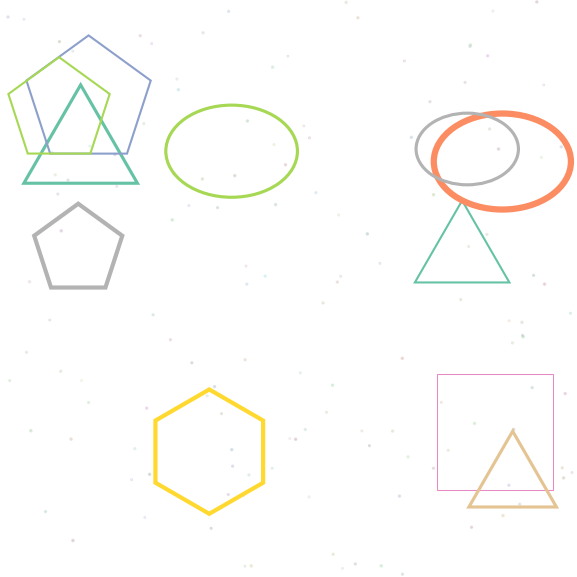[{"shape": "triangle", "thickness": 1.5, "radius": 0.57, "center": [0.14, 0.739]}, {"shape": "triangle", "thickness": 1, "radius": 0.47, "center": [0.8, 0.557]}, {"shape": "oval", "thickness": 3, "radius": 0.59, "center": [0.87, 0.719]}, {"shape": "pentagon", "thickness": 1, "radius": 0.57, "center": [0.153, 0.825]}, {"shape": "square", "thickness": 0.5, "radius": 0.5, "center": [0.857, 0.251]}, {"shape": "pentagon", "thickness": 1, "radius": 0.46, "center": [0.102, 0.808]}, {"shape": "oval", "thickness": 1.5, "radius": 0.57, "center": [0.401, 0.737]}, {"shape": "hexagon", "thickness": 2, "radius": 0.54, "center": [0.362, 0.217]}, {"shape": "triangle", "thickness": 1.5, "radius": 0.44, "center": [0.888, 0.165]}, {"shape": "oval", "thickness": 1.5, "radius": 0.44, "center": [0.809, 0.741]}, {"shape": "pentagon", "thickness": 2, "radius": 0.4, "center": [0.135, 0.566]}]